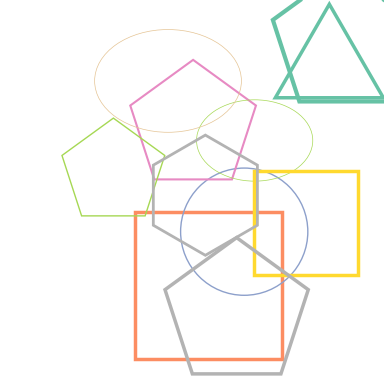[{"shape": "pentagon", "thickness": 3, "radius": 0.95, "center": [0.889, 0.89]}, {"shape": "triangle", "thickness": 2.5, "radius": 0.81, "center": [0.855, 0.827]}, {"shape": "square", "thickness": 2.5, "radius": 0.95, "center": [0.541, 0.259]}, {"shape": "circle", "thickness": 1, "radius": 0.83, "center": [0.634, 0.398]}, {"shape": "pentagon", "thickness": 1.5, "radius": 0.86, "center": [0.502, 0.673]}, {"shape": "oval", "thickness": 0.5, "radius": 0.75, "center": [0.661, 0.635]}, {"shape": "pentagon", "thickness": 1, "radius": 0.7, "center": [0.294, 0.553]}, {"shape": "square", "thickness": 2.5, "radius": 0.67, "center": [0.795, 0.421]}, {"shape": "oval", "thickness": 0.5, "radius": 0.95, "center": [0.436, 0.79]}, {"shape": "hexagon", "thickness": 2, "radius": 0.78, "center": [0.533, 0.493]}, {"shape": "pentagon", "thickness": 2.5, "radius": 0.98, "center": [0.615, 0.187]}]